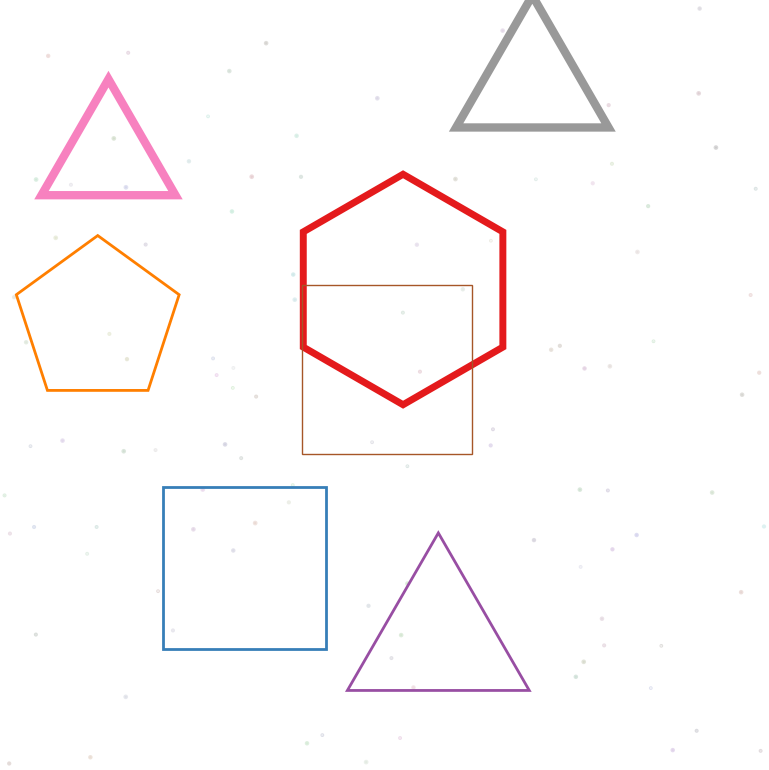[{"shape": "hexagon", "thickness": 2.5, "radius": 0.75, "center": [0.523, 0.624]}, {"shape": "square", "thickness": 1, "radius": 0.53, "center": [0.317, 0.263]}, {"shape": "triangle", "thickness": 1, "radius": 0.68, "center": [0.569, 0.172]}, {"shape": "pentagon", "thickness": 1, "radius": 0.56, "center": [0.127, 0.583]}, {"shape": "square", "thickness": 0.5, "radius": 0.55, "center": [0.503, 0.52]}, {"shape": "triangle", "thickness": 3, "radius": 0.5, "center": [0.141, 0.797]}, {"shape": "triangle", "thickness": 3, "radius": 0.57, "center": [0.691, 0.892]}]